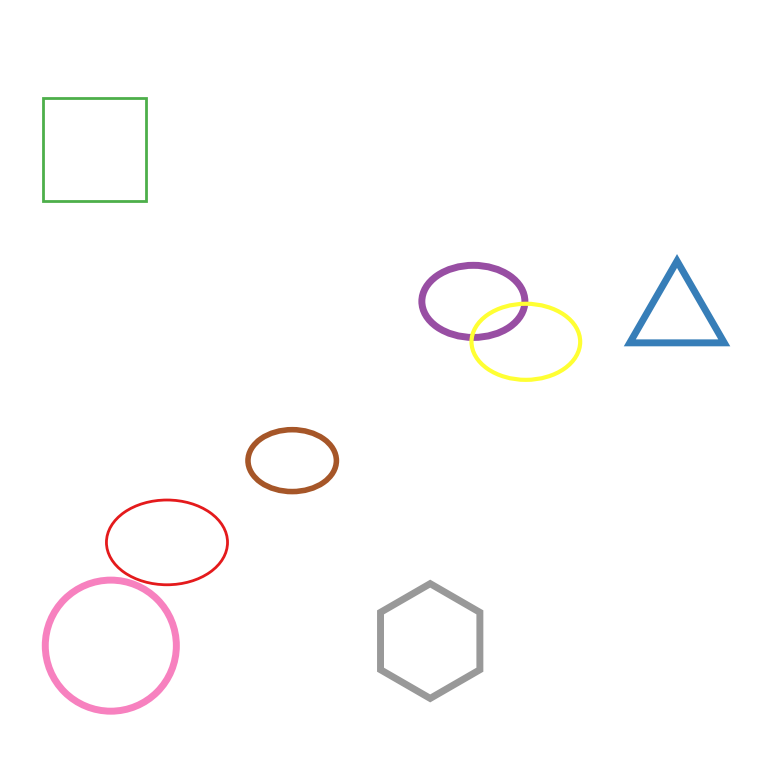[{"shape": "oval", "thickness": 1, "radius": 0.39, "center": [0.217, 0.296]}, {"shape": "triangle", "thickness": 2.5, "radius": 0.35, "center": [0.879, 0.59]}, {"shape": "square", "thickness": 1, "radius": 0.33, "center": [0.122, 0.805]}, {"shape": "oval", "thickness": 2.5, "radius": 0.33, "center": [0.615, 0.609]}, {"shape": "oval", "thickness": 1.5, "radius": 0.35, "center": [0.683, 0.556]}, {"shape": "oval", "thickness": 2, "radius": 0.29, "center": [0.379, 0.402]}, {"shape": "circle", "thickness": 2.5, "radius": 0.43, "center": [0.144, 0.161]}, {"shape": "hexagon", "thickness": 2.5, "radius": 0.37, "center": [0.559, 0.167]}]